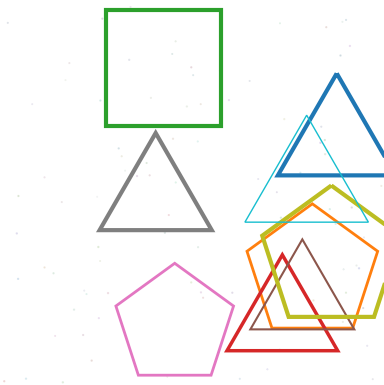[{"shape": "triangle", "thickness": 3, "radius": 0.88, "center": [0.875, 0.633]}, {"shape": "pentagon", "thickness": 2, "radius": 0.89, "center": [0.811, 0.292]}, {"shape": "square", "thickness": 3, "radius": 0.75, "center": [0.424, 0.824]}, {"shape": "triangle", "thickness": 2.5, "radius": 0.83, "center": [0.733, 0.172]}, {"shape": "triangle", "thickness": 1.5, "radius": 0.78, "center": [0.785, 0.222]}, {"shape": "pentagon", "thickness": 2, "radius": 0.8, "center": [0.454, 0.155]}, {"shape": "triangle", "thickness": 3, "radius": 0.84, "center": [0.404, 0.486]}, {"shape": "pentagon", "thickness": 3, "radius": 0.94, "center": [0.861, 0.33]}, {"shape": "triangle", "thickness": 1, "radius": 0.93, "center": [0.797, 0.516]}]